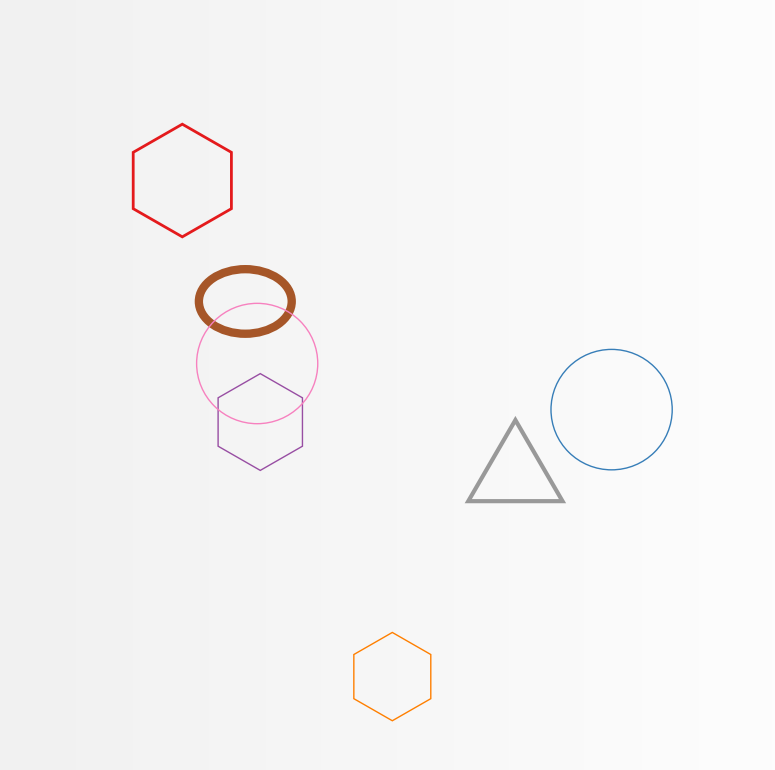[{"shape": "hexagon", "thickness": 1, "radius": 0.37, "center": [0.235, 0.766]}, {"shape": "circle", "thickness": 0.5, "radius": 0.39, "center": [0.789, 0.468]}, {"shape": "hexagon", "thickness": 0.5, "radius": 0.31, "center": [0.336, 0.452]}, {"shape": "hexagon", "thickness": 0.5, "radius": 0.29, "center": [0.506, 0.121]}, {"shape": "oval", "thickness": 3, "radius": 0.3, "center": [0.317, 0.608]}, {"shape": "circle", "thickness": 0.5, "radius": 0.39, "center": [0.332, 0.528]}, {"shape": "triangle", "thickness": 1.5, "radius": 0.35, "center": [0.665, 0.384]}]